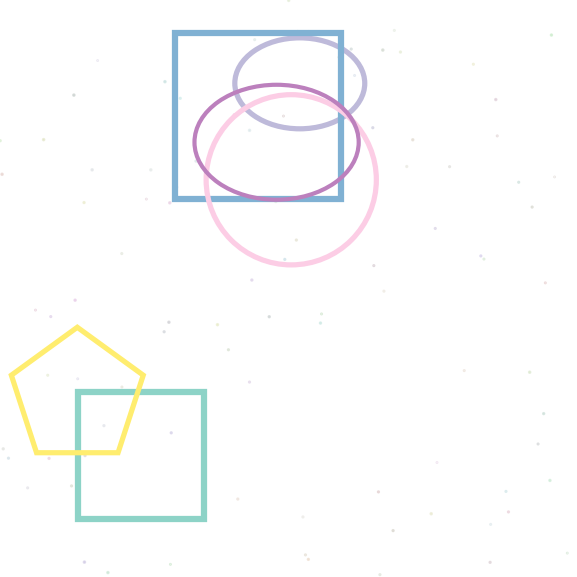[{"shape": "square", "thickness": 3, "radius": 0.55, "center": [0.244, 0.21]}, {"shape": "oval", "thickness": 2.5, "radius": 0.56, "center": [0.519, 0.855]}, {"shape": "square", "thickness": 3, "radius": 0.72, "center": [0.447, 0.799]}, {"shape": "circle", "thickness": 2.5, "radius": 0.74, "center": [0.504, 0.688]}, {"shape": "oval", "thickness": 2, "radius": 0.71, "center": [0.479, 0.753]}, {"shape": "pentagon", "thickness": 2.5, "radius": 0.6, "center": [0.134, 0.312]}]